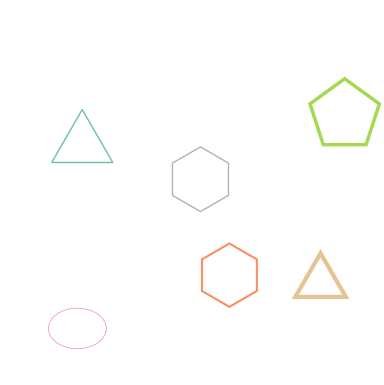[{"shape": "triangle", "thickness": 1, "radius": 0.46, "center": [0.214, 0.624]}, {"shape": "hexagon", "thickness": 1.5, "radius": 0.41, "center": [0.596, 0.285]}, {"shape": "oval", "thickness": 0.5, "radius": 0.38, "center": [0.201, 0.147]}, {"shape": "pentagon", "thickness": 2.5, "radius": 0.47, "center": [0.895, 0.701]}, {"shape": "triangle", "thickness": 3, "radius": 0.38, "center": [0.833, 0.267]}, {"shape": "hexagon", "thickness": 1, "radius": 0.42, "center": [0.521, 0.534]}]